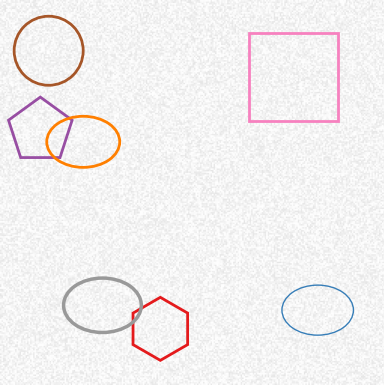[{"shape": "hexagon", "thickness": 2, "radius": 0.41, "center": [0.416, 0.146]}, {"shape": "oval", "thickness": 1, "radius": 0.46, "center": [0.825, 0.194]}, {"shape": "pentagon", "thickness": 2, "radius": 0.43, "center": [0.105, 0.661]}, {"shape": "oval", "thickness": 2, "radius": 0.47, "center": [0.216, 0.632]}, {"shape": "circle", "thickness": 2, "radius": 0.45, "center": [0.126, 0.868]}, {"shape": "square", "thickness": 2, "radius": 0.58, "center": [0.762, 0.8]}, {"shape": "oval", "thickness": 2.5, "radius": 0.5, "center": [0.266, 0.207]}]